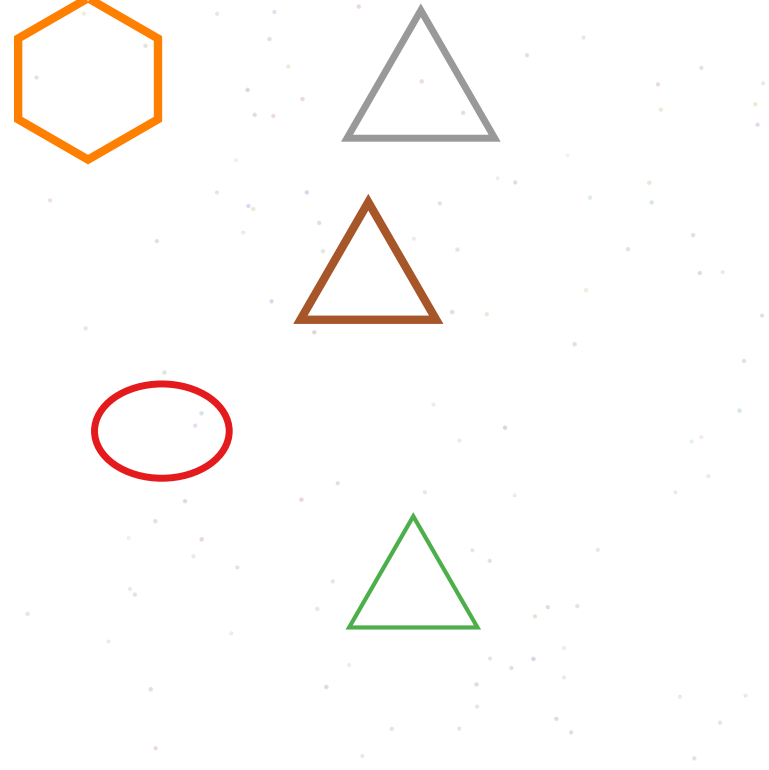[{"shape": "oval", "thickness": 2.5, "radius": 0.44, "center": [0.21, 0.44]}, {"shape": "triangle", "thickness": 1.5, "radius": 0.48, "center": [0.537, 0.233]}, {"shape": "hexagon", "thickness": 3, "radius": 0.52, "center": [0.114, 0.898]}, {"shape": "triangle", "thickness": 3, "radius": 0.51, "center": [0.478, 0.636]}, {"shape": "triangle", "thickness": 2.5, "radius": 0.55, "center": [0.547, 0.876]}]